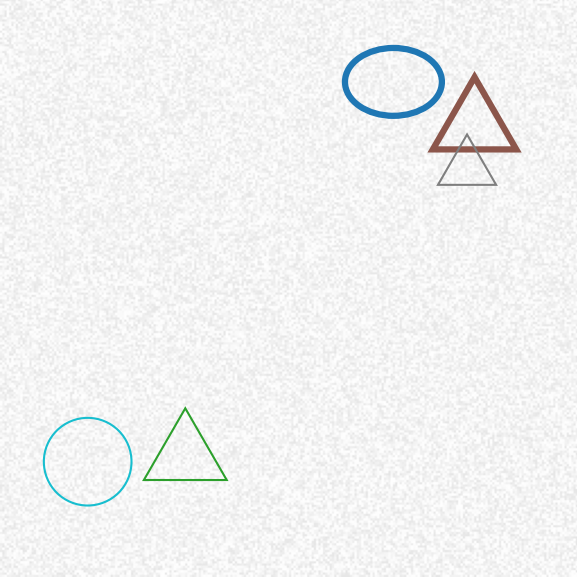[{"shape": "oval", "thickness": 3, "radius": 0.42, "center": [0.681, 0.857]}, {"shape": "triangle", "thickness": 1, "radius": 0.41, "center": [0.321, 0.209]}, {"shape": "triangle", "thickness": 3, "radius": 0.42, "center": [0.822, 0.782]}, {"shape": "triangle", "thickness": 1, "radius": 0.29, "center": [0.809, 0.708]}, {"shape": "circle", "thickness": 1, "radius": 0.38, "center": [0.152, 0.2]}]